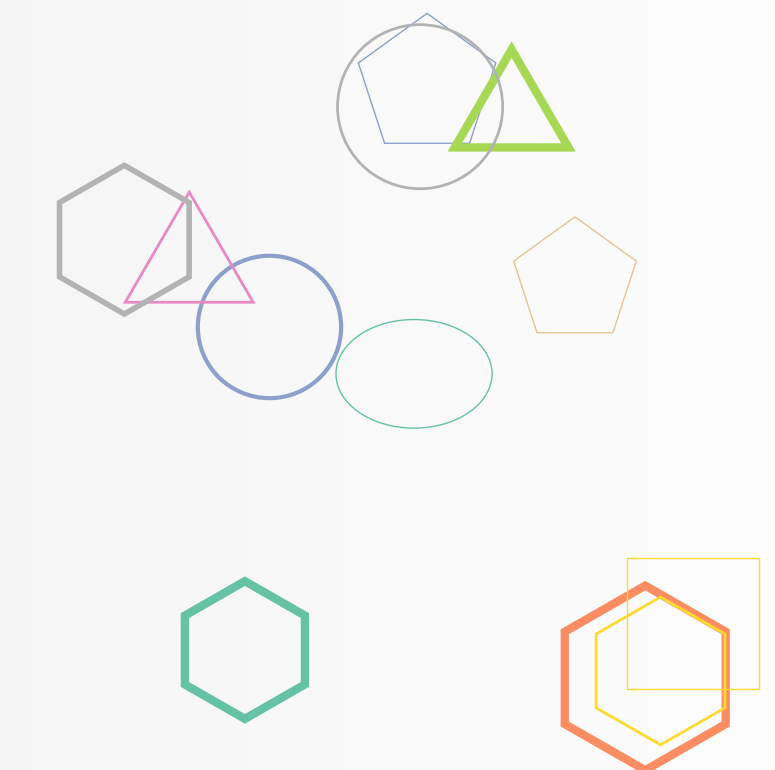[{"shape": "hexagon", "thickness": 3, "radius": 0.45, "center": [0.316, 0.156]}, {"shape": "oval", "thickness": 0.5, "radius": 0.5, "center": [0.534, 0.515]}, {"shape": "hexagon", "thickness": 3, "radius": 0.6, "center": [0.833, 0.12]}, {"shape": "pentagon", "thickness": 0.5, "radius": 0.47, "center": [0.551, 0.889]}, {"shape": "circle", "thickness": 1.5, "radius": 0.46, "center": [0.348, 0.575]}, {"shape": "triangle", "thickness": 1, "radius": 0.48, "center": [0.244, 0.655]}, {"shape": "triangle", "thickness": 3, "radius": 0.42, "center": [0.66, 0.851]}, {"shape": "hexagon", "thickness": 1, "radius": 0.48, "center": [0.852, 0.129]}, {"shape": "square", "thickness": 0.5, "radius": 0.42, "center": [0.894, 0.19]}, {"shape": "pentagon", "thickness": 0.5, "radius": 0.42, "center": [0.742, 0.635]}, {"shape": "hexagon", "thickness": 2, "radius": 0.48, "center": [0.16, 0.689]}, {"shape": "circle", "thickness": 1, "radius": 0.53, "center": [0.542, 0.861]}]